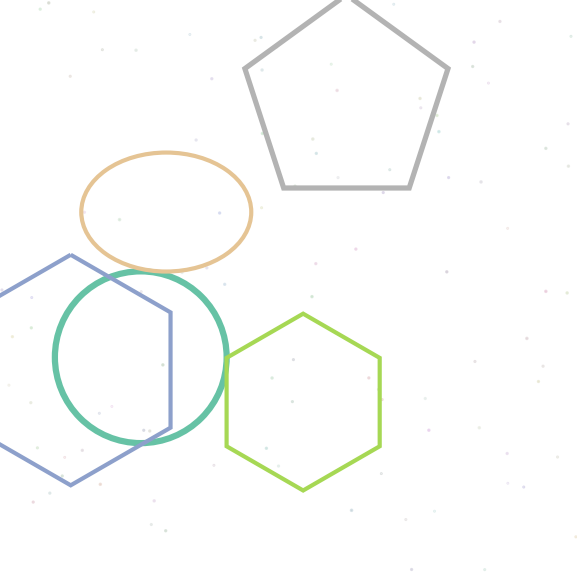[{"shape": "circle", "thickness": 3, "radius": 0.74, "center": [0.244, 0.381]}, {"shape": "hexagon", "thickness": 2, "radius": 1.0, "center": [0.122, 0.358]}, {"shape": "hexagon", "thickness": 2, "radius": 0.77, "center": [0.525, 0.303]}, {"shape": "oval", "thickness": 2, "radius": 0.74, "center": [0.288, 0.632]}, {"shape": "pentagon", "thickness": 2.5, "radius": 0.92, "center": [0.6, 0.823]}]